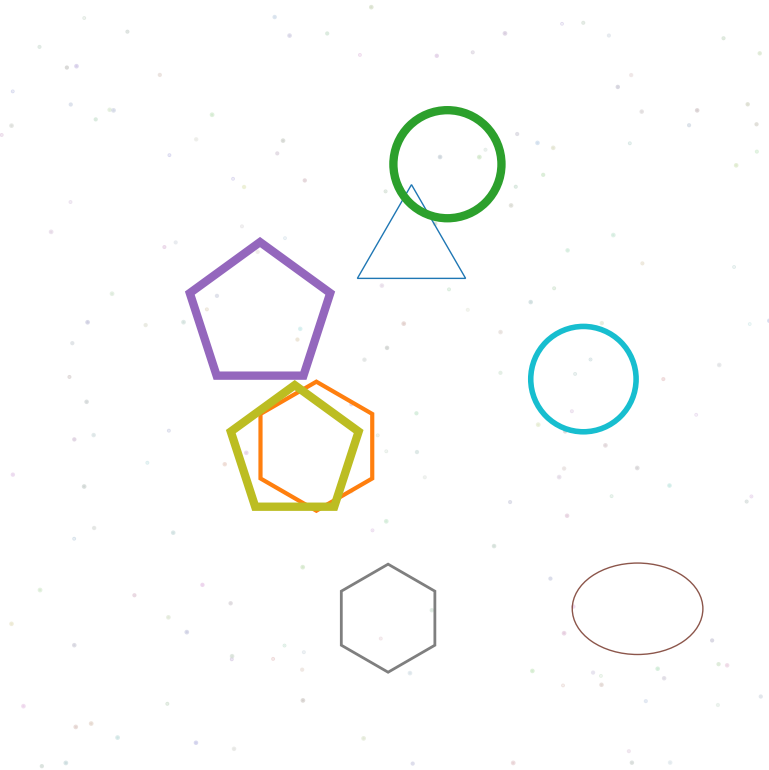[{"shape": "triangle", "thickness": 0.5, "radius": 0.41, "center": [0.534, 0.679]}, {"shape": "hexagon", "thickness": 1.5, "radius": 0.42, "center": [0.411, 0.421]}, {"shape": "circle", "thickness": 3, "radius": 0.35, "center": [0.581, 0.787]}, {"shape": "pentagon", "thickness": 3, "radius": 0.48, "center": [0.338, 0.59]}, {"shape": "oval", "thickness": 0.5, "radius": 0.42, "center": [0.828, 0.209]}, {"shape": "hexagon", "thickness": 1, "radius": 0.35, "center": [0.504, 0.197]}, {"shape": "pentagon", "thickness": 3, "radius": 0.44, "center": [0.383, 0.413]}, {"shape": "circle", "thickness": 2, "radius": 0.34, "center": [0.758, 0.508]}]